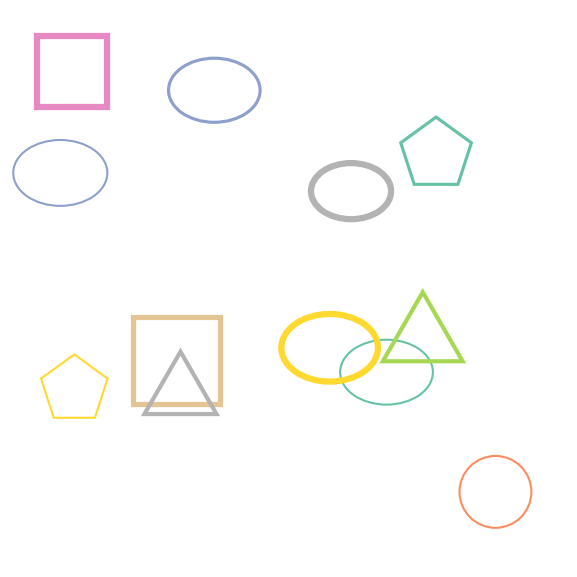[{"shape": "oval", "thickness": 1, "radius": 0.4, "center": [0.669, 0.355]}, {"shape": "pentagon", "thickness": 1.5, "radius": 0.32, "center": [0.755, 0.732]}, {"shape": "circle", "thickness": 1, "radius": 0.31, "center": [0.858, 0.147]}, {"shape": "oval", "thickness": 1.5, "radius": 0.4, "center": [0.371, 0.843]}, {"shape": "oval", "thickness": 1, "radius": 0.41, "center": [0.104, 0.7]}, {"shape": "square", "thickness": 3, "radius": 0.3, "center": [0.124, 0.876]}, {"shape": "triangle", "thickness": 2, "radius": 0.4, "center": [0.732, 0.413]}, {"shape": "pentagon", "thickness": 1, "radius": 0.3, "center": [0.129, 0.325]}, {"shape": "oval", "thickness": 3, "radius": 0.42, "center": [0.571, 0.397]}, {"shape": "square", "thickness": 2.5, "radius": 0.38, "center": [0.306, 0.375]}, {"shape": "triangle", "thickness": 2, "radius": 0.36, "center": [0.313, 0.318]}, {"shape": "oval", "thickness": 3, "radius": 0.35, "center": [0.608, 0.668]}]